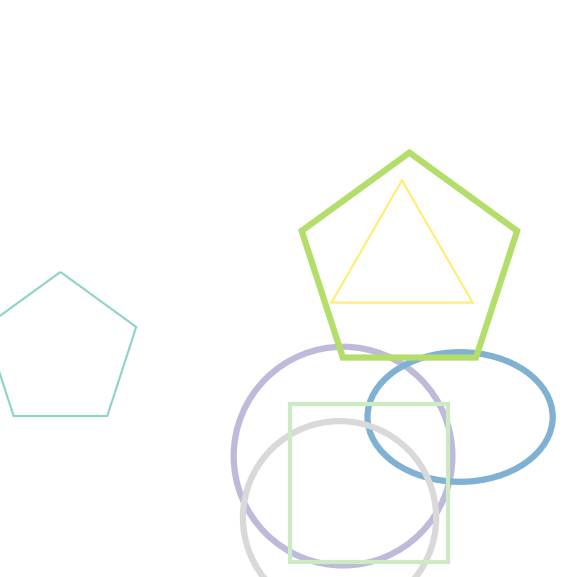[{"shape": "pentagon", "thickness": 1, "radius": 0.69, "center": [0.105, 0.39]}, {"shape": "circle", "thickness": 3, "radius": 0.95, "center": [0.594, 0.209]}, {"shape": "oval", "thickness": 3, "radius": 0.8, "center": [0.797, 0.277]}, {"shape": "pentagon", "thickness": 3, "radius": 0.98, "center": [0.709, 0.539]}, {"shape": "circle", "thickness": 3, "radius": 0.84, "center": [0.588, 0.103]}, {"shape": "square", "thickness": 2, "radius": 0.68, "center": [0.639, 0.162]}, {"shape": "triangle", "thickness": 1, "radius": 0.71, "center": [0.696, 0.546]}]